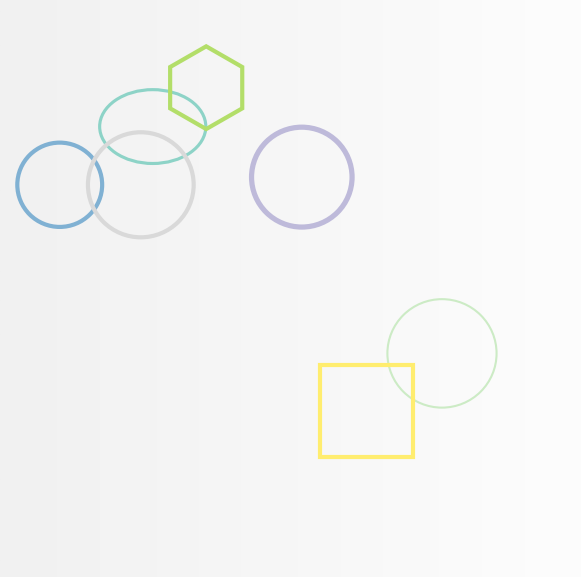[{"shape": "oval", "thickness": 1.5, "radius": 0.46, "center": [0.263, 0.78]}, {"shape": "circle", "thickness": 2.5, "radius": 0.43, "center": [0.519, 0.692]}, {"shape": "circle", "thickness": 2, "radius": 0.36, "center": [0.103, 0.679]}, {"shape": "hexagon", "thickness": 2, "radius": 0.36, "center": [0.355, 0.847]}, {"shape": "circle", "thickness": 2, "radius": 0.45, "center": [0.242, 0.679]}, {"shape": "circle", "thickness": 1, "radius": 0.47, "center": [0.76, 0.387]}, {"shape": "square", "thickness": 2, "radius": 0.4, "center": [0.631, 0.287]}]